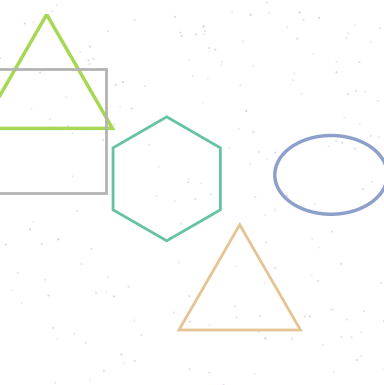[{"shape": "hexagon", "thickness": 2, "radius": 0.8, "center": [0.433, 0.536]}, {"shape": "oval", "thickness": 2.5, "radius": 0.73, "center": [0.86, 0.546]}, {"shape": "triangle", "thickness": 2.5, "radius": 0.99, "center": [0.121, 0.765]}, {"shape": "triangle", "thickness": 2, "radius": 0.91, "center": [0.623, 0.234]}, {"shape": "square", "thickness": 2, "radius": 0.8, "center": [0.115, 0.659]}]